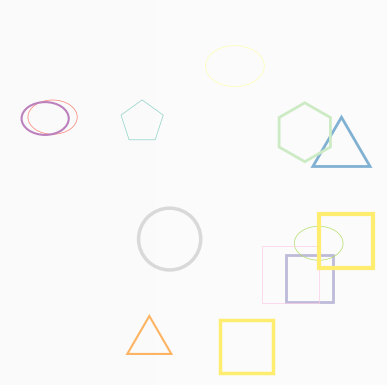[{"shape": "pentagon", "thickness": 0.5, "radius": 0.29, "center": [0.367, 0.683]}, {"shape": "oval", "thickness": 0.5, "radius": 0.38, "center": [0.606, 0.828]}, {"shape": "square", "thickness": 2, "radius": 0.3, "center": [0.798, 0.276]}, {"shape": "oval", "thickness": 0.5, "radius": 0.32, "center": [0.136, 0.696]}, {"shape": "triangle", "thickness": 2, "radius": 0.43, "center": [0.881, 0.61]}, {"shape": "triangle", "thickness": 1.5, "radius": 0.33, "center": [0.385, 0.114]}, {"shape": "oval", "thickness": 0.5, "radius": 0.31, "center": [0.822, 0.368]}, {"shape": "square", "thickness": 0.5, "radius": 0.37, "center": [0.749, 0.287]}, {"shape": "circle", "thickness": 2.5, "radius": 0.4, "center": [0.438, 0.379]}, {"shape": "oval", "thickness": 1.5, "radius": 0.3, "center": [0.117, 0.692]}, {"shape": "hexagon", "thickness": 2, "radius": 0.38, "center": [0.786, 0.656]}, {"shape": "square", "thickness": 2.5, "radius": 0.35, "center": [0.636, 0.101]}, {"shape": "square", "thickness": 3, "radius": 0.35, "center": [0.892, 0.373]}]